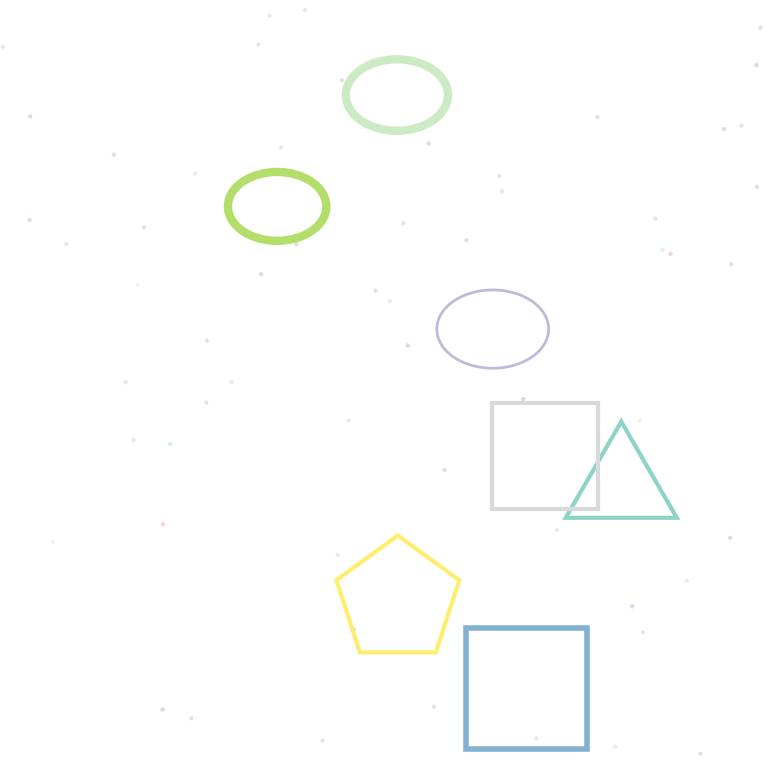[{"shape": "triangle", "thickness": 1.5, "radius": 0.42, "center": [0.807, 0.369]}, {"shape": "oval", "thickness": 1, "radius": 0.36, "center": [0.64, 0.573]}, {"shape": "square", "thickness": 2, "radius": 0.39, "center": [0.684, 0.106]}, {"shape": "oval", "thickness": 3, "radius": 0.32, "center": [0.36, 0.732]}, {"shape": "square", "thickness": 1.5, "radius": 0.35, "center": [0.708, 0.408]}, {"shape": "oval", "thickness": 3, "radius": 0.33, "center": [0.515, 0.877]}, {"shape": "pentagon", "thickness": 1.5, "radius": 0.42, "center": [0.517, 0.221]}]